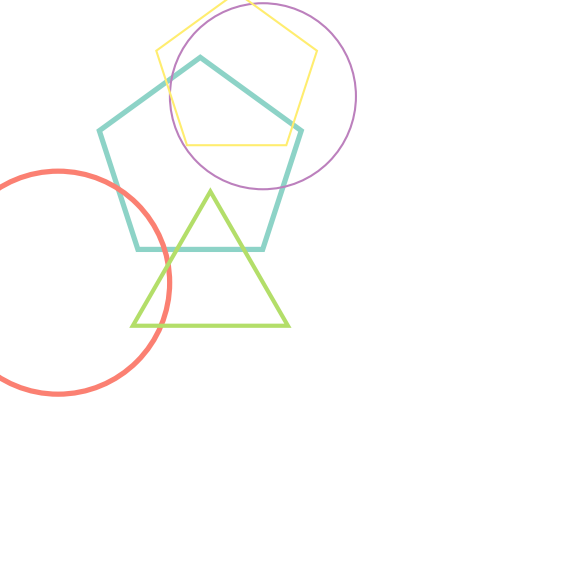[{"shape": "pentagon", "thickness": 2.5, "radius": 0.92, "center": [0.347, 0.716]}, {"shape": "circle", "thickness": 2.5, "radius": 0.97, "center": [0.101, 0.51]}, {"shape": "triangle", "thickness": 2, "radius": 0.78, "center": [0.364, 0.513]}, {"shape": "circle", "thickness": 1, "radius": 0.81, "center": [0.455, 0.832]}, {"shape": "pentagon", "thickness": 1, "radius": 0.73, "center": [0.41, 0.866]}]